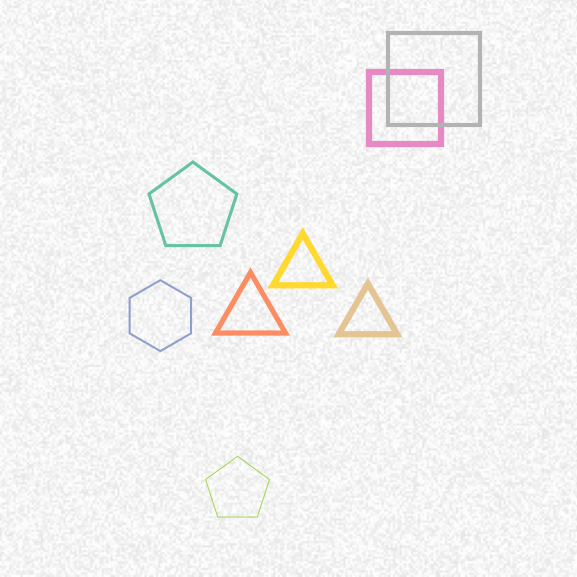[{"shape": "pentagon", "thickness": 1.5, "radius": 0.4, "center": [0.334, 0.639]}, {"shape": "triangle", "thickness": 2.5, "radius": 0.35, "center": [0.434, 0.457]}, {"shape": "hexagon", "thickness": 1, "radius": 0.31, "center": [0.278, 0.453]}, {"shape": "square", "thickness": 3, "radius": 0.31, "center": [0.702, 0.812]}, {"shape": "pentagon", "thickness": 0.5, "radius": 0.29, "center": [0.411, 0.151]}, {"shape": "triangle", "thickness": 3, "radius": 0.3, "center": [0.524, 0.535]}, {"shape": "triangle", "thickness": 3, "radius": 0.29, "center": [0.637, 0.45]}, {"shape": "square", "thickness": 2, "radius": 0.4, "center": [0.752, 0.862]}]